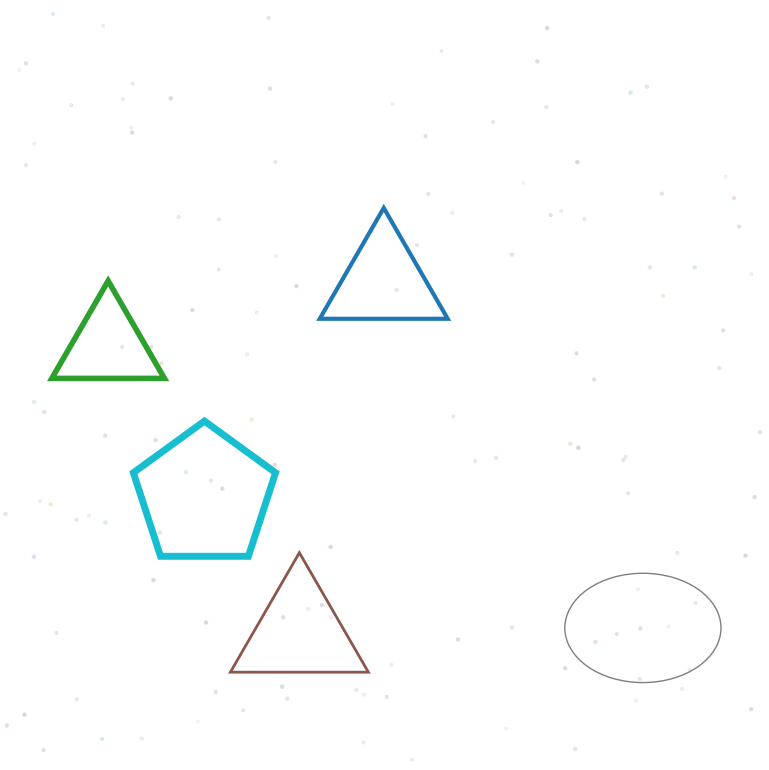[{"shape": "triangle", "thickness": 1.5, "radius": 0.48, "center": [0.498, 0.634]}, {"shape": "triangle", "thickness": 2, "radius": 0.42, "center": [0.14, 0.551]}, {"shape": "triangle", "thickness": 1, "radius": 0.52, "center": [0.389, 0.179]}, {"shape": "oval", "thickness": 0.5, "radius": 0.51, "center": [0.835, 0.185]}, {"shape": "pentagon", "thickness": 2.5, "radius": 0.49, "center": [0.266, 0.356]}]